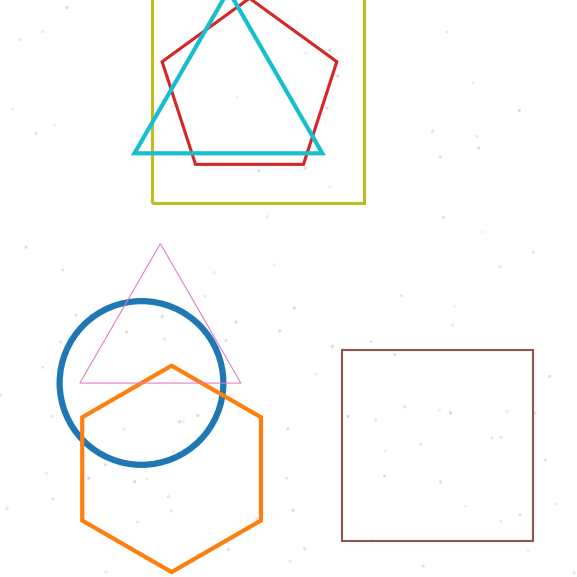[{"shape": "circle", "thickness": 3, "radius": 0.71, "center": [0.245, 0.336]}, {"shape": "hexagon", "thickness": 2, "radius": 0.89, "center": [0.297, 0.187]}, {"shape": "pentagon", "thickness": 1.5, "radius": 0.8, "center": [0.432, 0.843]}, {"shape": "square", "thickness": 1, "radius": 0.83, "center": [0.758, 0.227]}, {"shape": "triangle", "thickness": 0.5, "radius": 0.8, "center": [0.278, 0.416]}, {"shape": "square", "thickness": 1.5, "radius": 0.92, "center": [0.447, 0.832]}, {"shape": "triangle", "thickness": 2, "radius": 0.94, "center": [0.395, 0.828]}]